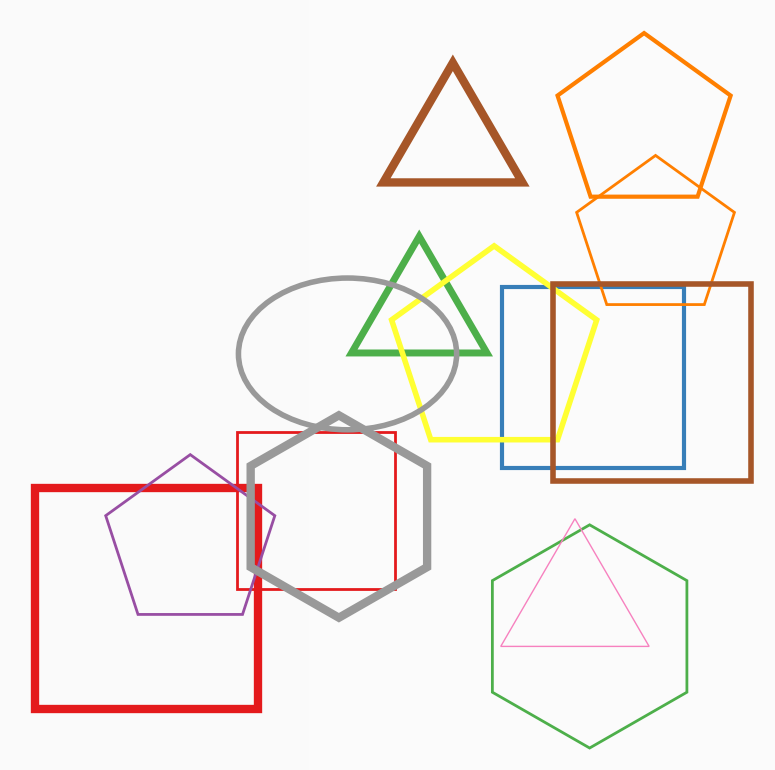[{"shape": "square", "thickness": 1, "radius": 0.51, "center": [0.408, 0.337]}, {"shape": "square", "thickness": 3, "radius": 0.72, "center": [0.189, 0.223]}, {"shape": "square", "thickness": 1.5, "radius": 0.59, "center": [0.765, 0.509]}, {"shape": "hexagon", "thickness": 1, "radius": 0.72, "center": [0.761, 0.173]}, {"shape": "triangle", "thickness": 2.5, "radius": 0.5, "center": [0.541, 0.592]}, {"shape": "pentagon", "thickness": 1, "radius": 0.57, "center": [0.245, 0.295]}, {"shape": "pentagon", "thickness": 1, "radius": 0.54, "center": [0.846, 0.691]}, {"shape": "pentagon", "thickness": 1.5, "radius": 0.59, "center": [0.831, 0.84]}, {"shape": "pentagon", "thickness": 2, "radius": 0.7, "center": [0.638, 0.542]}, {"shape": "triangle", "thickness": 3, "radius": 0.52, "center": [0.584, 0.815]}, {"shape": "square", "thickness": 2, "radius": 0.64, "center": [0.841, 0.503]}, {"shape": "triangle", "thickness": 0.5, "radius": 0.55, "center": [0.742, 0.216]}, {"shape": "hexagon", "thickness": 3, "radius": 0.66, "center": [0.437, 0.329]}, {"shape": "oval", "thickness": 2, "radius": 0.7, "center": [0.448, 0.54]}]